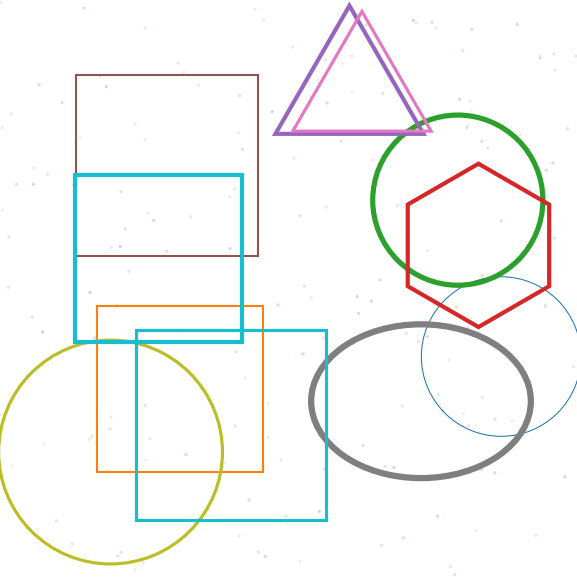[{"shape": "circle", "thickness": 0.5, "radius": 0.69, "center": [0.868, 0.382]}, {"shape": "square", "thickness": 1, "radius": 0.72, "center": [0.312, 0.325]}, {"shape": "circle", "thickness": 2.5, "radius": 0.74, "center": [0.793, 0.653]}, {"shape": "hexagon", "thickness": 2, "radius": 0.71, "center": [0.828, 0.574]}, {"shape": "triangle", "thickness": 2, "radius": 0.74, "center": [0.605, 0.841]}, {"shape": "square", "thickness": 1, "radius": 0.78, "center": [0.289, 0.712]}, {"shape": "triangle", "thickness": 1.5, "radius": 0.69, "center": [0.627, 0.841]}, {"shape": "oval", "thickness": 3, "radius": 0.95, "center": [0.729, 0.304]}, {"shape": "circle", "thickness": 1.5, "radius": 0.97, "center": [0.191, 0.216]}, {"shape": "square", "thickness": 1.5, "radius": 0.82, "center": [0.4, 0.263]}, {"shape": "square", "thickness": 2, "radius": 0.72, "center": [0.274, 0.551]}]